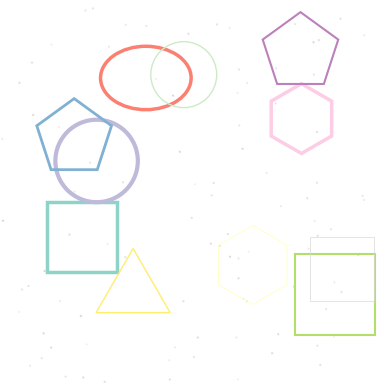[{"shape": "square", "thickness": 2.5, "radius": 0.45, "center": [0.213, 0.384]}, {"shape": "hexagon", "thickness": 0.5, "radius": 0.51, "center": [0.657, 0.312]}, {"shape": "circle", "thickness": 3, "radius": 0.54, "center": [0.251, 0.582]}, {"shape": "oval", "thickness": 2.5, "radius": 0.59, "center": [0.379, 0.797]}, {"shape": "pentagon", "thickness": 2, "radius": 0.51, "center": [0.193, 0.642]}, {"shape": "square", "thickness": 1.5, "radius": 0.52, "center": [0.87, 0.235]}, {"shape": "hexagon", "thickness": 2.5, "radius": 0.45, "center": [0.783, 0.692]}, {"shape": "square", "thickness": 0.5, "radius": 0.41, "center": [0.888, 0.301]}, {"shape": "pentagon", "thickness": 1.5, "radius": 0.52, "center": [0.78, 0.865]}, {"shape": "circle", "thickness": 1, "radius": 0.43, "center": [0.477, 0.806]}, {"shape": "triangle", "thickness": 1, "radius": 0.56, "center": [0.346, 0.243]}]